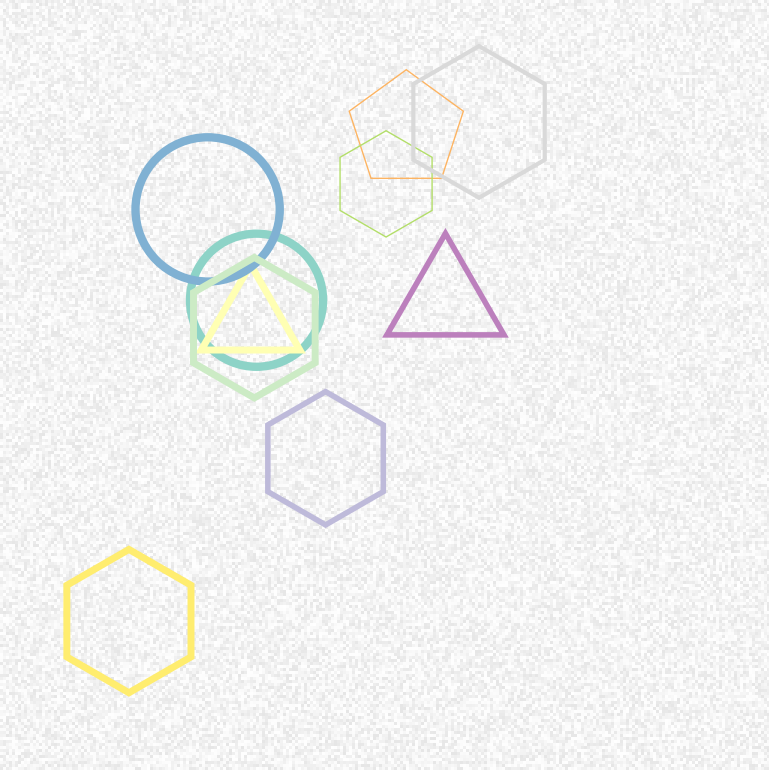[{"shape": "circle", "thickness": 3, "radius": 0.43, "center": [0.333, 0.61]}, {"shape": "triangle", "thickness": 2.5, "radius": 0.37, "center": [0.325, 0.582]}, {"shape": "hexagon", "thickness": 2, "radius": 0.43, "center": [0.423, 0.405]}, {"shape": "circle", "thickness": 3, "radius": 0.47, "center": [0.27, 0.728]}, {"shape": "pentagon", "thickness": 0.5, "radius": 0.39, "center": [0.528, 0.831]}, {"shape": "hexagon", "thickness": 0.5, "radius": 0.35, "center": [0.501, 0.761]}, {"shape": "hexagon", "thickness": 1.5, "radius": 0.49, "center": [0.622, 0.842]}, {"shape": "triangle", "thickness": 2, "radius": 0.44, "center": [0.579, 0.609]}, {"shape": "hexagon", "thickness": 2.5, "radius": 0.46, "center": [0.33, 0.574]}, {"shape": "hexagon", "thickness": 2.5, "radius": 0.47, "center": [0.167, 0.193]}]